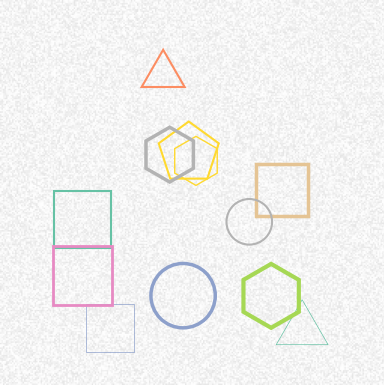[{"shape": "square", "thickness": 1.5, "radius": 0.37, "center": [0.214, 0.43]}, {"shape": "triangle", "thickness": 0.5, "radius": 0.39, "center": [0.785, 0.144]}, {"shape": "triangle", "thickness": 1.5, "radius": 0.32, "center": [0.424, 0.806]}, {"shape": "circle", "thickness": 2.5, "radius": 0.42, "center": [0.476, 0.232]}, {"shape": "square", "thickness": 0.5, "radius": 0.31, "center": [0.287, 0.148]}, {"shape": "square", "thickness": 2, "radius": 0.39, "center": [0.214, 0.284]}, {"shape": "hexagon", "thickness": 3, "radius": 0.42, "center": [0.704, 0.232]}, {"shape": "hexagon", "thickness": 1, "radius": 0.32, "center": [0.509, 0.582]}, {"shape": "pentagon", "thickness": 1.5, "radius": 0.41, "center": [0.49, 0.602]}, {"shape": "square", "thickness": 2.5, "radius": 0.34, "center": [0.734, 0.506]}, {"shape": "hexagon", "thickness": 2.5, "radius": 0.36, "center": [0.441, 0.598]}, {"shape": "circle", "thickness": 1.5, "radius": 0.3, "center": [0.647, 0.424]}]